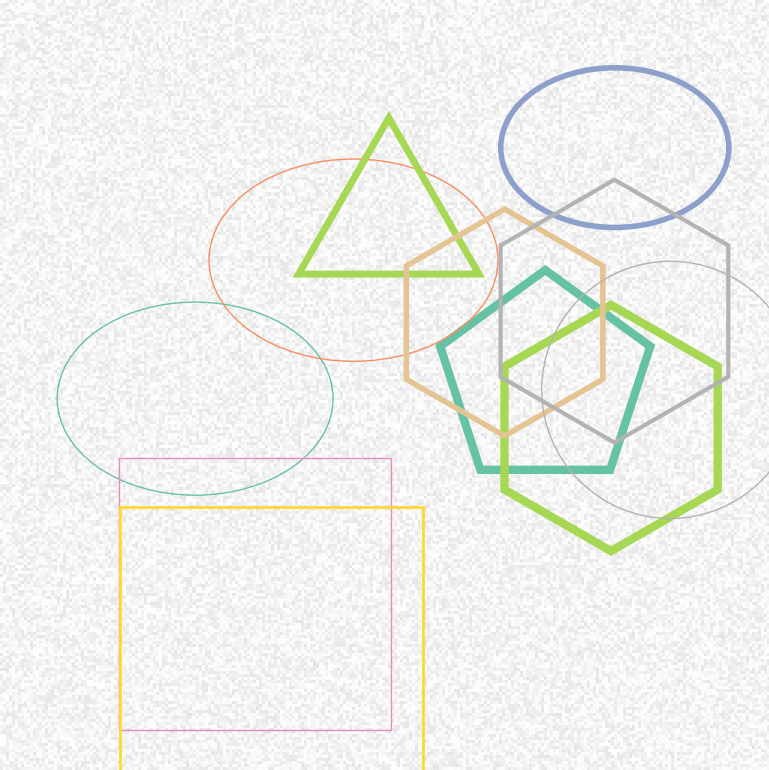[{"shape": "pentagon", "thickness": 3, "radius": 0.72, "center": [0.708, 0.506]}, {"shape": "oval", "thickness": 0.5, "radius": 0.9, "center": [0.253, 0.482]}, {"shape": "oval", "thickness": 0.5, "radius": 0.94, "center": [0.459, 0.662]}, {"shape": "oval", "thickness": 2, "radius": 0.74, "center": [0.798, 0.808]}, {"shape": "square", "thickness": 0.5, "radius": 0.88, "center": [0.332, 0.228]}, {"shape": "triangle", "thickness": 2.5, "radius": 0.68, "center": [0.505, 0.712]}, {"shape": "hexagon", "thickness": 3, "radius": 0.8, "center": [0.794, 0.444]}, {"shape": "square", "thickness": 1, "radius": 0.98, "center": [0.352, 0.145]}, {"shape": "hexagon", "thickness": 2, "radius": 0.74, "center": [0.655, 0.581]}, {"shape": "circle", "thickness": 0.5, "radius": 0.84, "center": [0.871, 0.494]}, {"shape": "hexagon", "thickness": 1.5, "radius": 0.85, "center": [0.798, 0.596]}]